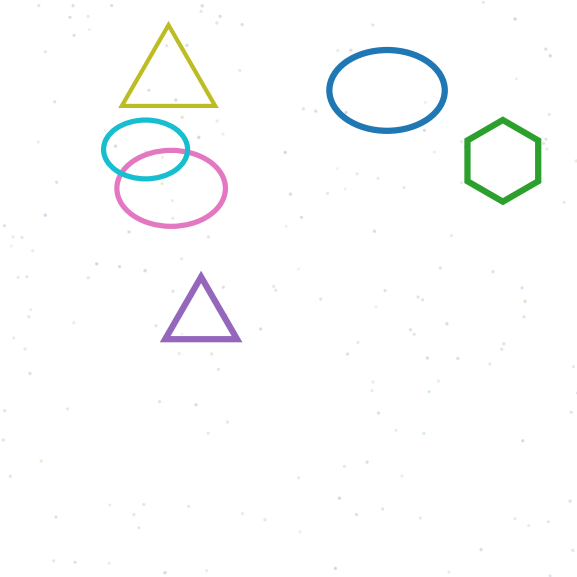[{"shape": "oval", "thickness": 3, "radius": 0.5, "center": [0.67, 0.843]}, {"shape": "hexagon", "thickness": 3, "radius": 0.35, "center": [0.871, 0.721]}, {"shape": "triangle", "thickness": 3, "radius": 0.36, "center": [0.348, 0.448]}, {"shape": "oval", "thickness": 2.5, "radius": 0.47, "center": [0.296, 0.673]}, {"shape": "triangle", "thickness": 2, "radius": 0.47, "center": [0.292, 0.862]}, {"shape": "oval", "thickness": 2.5, "radius": 0.36, "center": [0.252, 0.74]}]